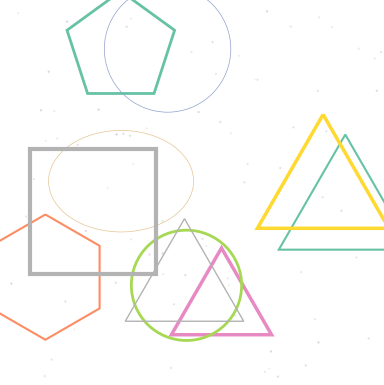[{"shape": "pentagon", "thickness": 2, "radius": 0.73, "center": [0.314, 0.876]}, {"shape": "triangle", "thickness": 1.5, "radius": 1.0, "center": [0.897, 0.451]}, {"shape": "hexagon", "thickness": 1.5, "radius": 0.81, "center": [0.118, 0.28]}, {"shape": "circle", "thickness": 0.5, "radius": 0.82, "center": [0.435, 0.873]}, {"shape": "triangle", "thickness": 2.5, "radius": 0.75, "center": [0.575, 0.206]}, {"shape": "circle", "thickness": 2, "radius": 0.72, "center": [0.484, 0.259]}, {"shape": "triangle", "thickness": 2.5, "radius": 0.99, "center": [0.839, 0.506]}, {"shape": "oval", "thickness": 0.5, "radius": 0.94, "center": [0.315, 0.529]}, {"shape": "square", "thickness": 3, "radius": 0.81, "center": [0.242, 0.451]}, {"shape": "triangle", "thickness": 1, "radius": 0.89, "center": [0.479, 0.254]}]